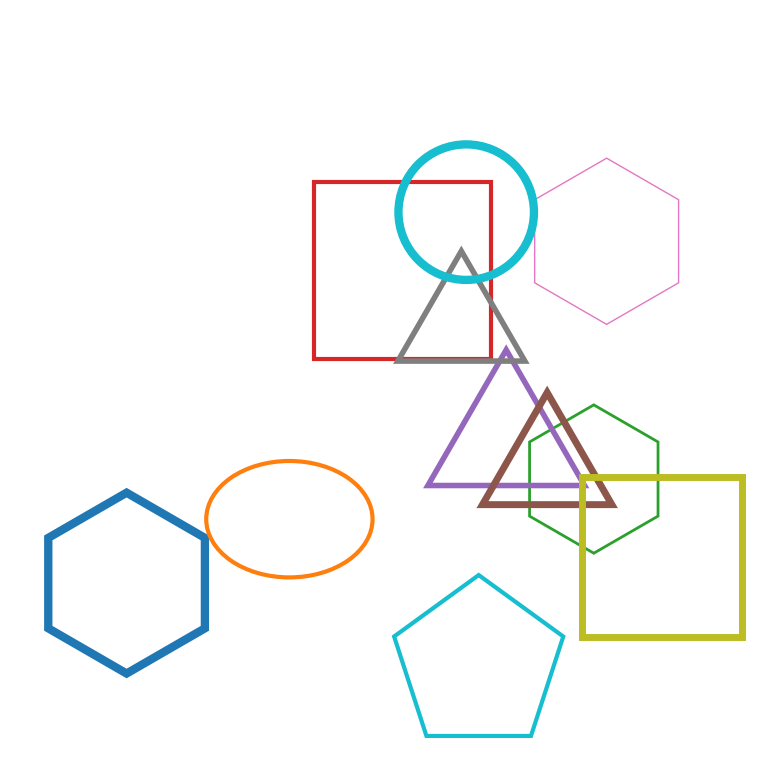[{"shape": "hexagon", "thickness": 3, "radius": 0.59, "center": [0.164, 0.243]}, {"shape": "oval", "thickness": 1.5, "radius": 0.54, "center": [0.376, 0.326]}, {"shape": "hexagon", "thickness": 1, "radius": 0.48, "center": [0.771, 0.378]}, {"shape": "square", "thickness": 1.5, "radius": 0.58, "center": [0.523, 0.649]}, {"shape": "triangle", "thickness": 2, "radius": 0.59, "center": [0.657, 0.428]}, {"shape": "triangle", "thickness": 2.5, "radius": 0.49, "center": [0.711, 0.393]}, {"shape": "hexagon", "thickness": 0.5, "radius": 0.54, "center": [0.788, 0.687]}, {"shape": "triangle", "thickness": 2, "radius": 0.48, "center": [0.599, 0.579]}, {"shape": "square", "thickness": 2.5, "radius": 0.52, "center": [0.86, 0.276]}, {"shape": "circle", "thickness": 3, "radius": 0.44, "center": [0.605, 0.724]}, {"shape": "pentagon", "thickness": 1.5, "radius": 0.58, "center": [0.622, 0.138]}]